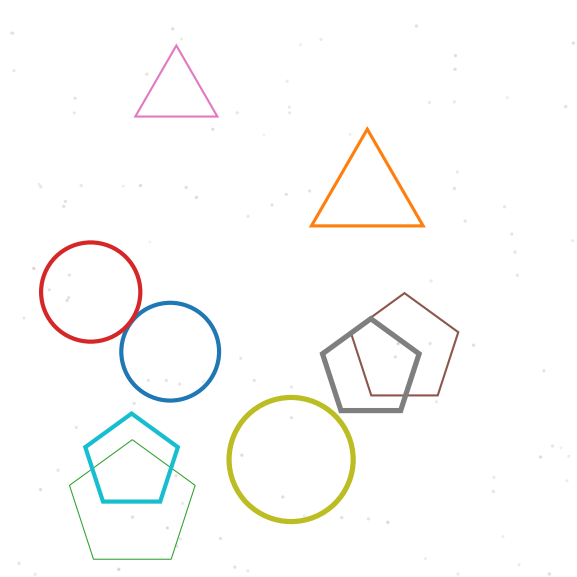[{"shape": "circle", "thickness": 2, "radius": 0.42, "center": [0.295, 0.39]}, {"shape": "triangle", "thickness": 1.5, "radius": 0.56, "center": [0.636, 0.664]}, {"shape": "pentagon", "thickness": 0.5, "radius": 0.57, "center": [0.229, 0.123]}, {"shape": "circle", "thickness": 2, "radius": 0.43, "center": [0.157, 0.493]}, {"shape": "pentagon", "thickness": 1, "radius": 0.49, "center": [0.7, 0.394]}, {"shape": "triangle", "thickness": 1, "radius": 0.41, "center": [0.305, 0.838]}, {"shape": "pentagon", "thickness": 2.5, "radius": 0.44, "center": [0.642, 0.359]}, {"shape": "circle", "thickness": 2.5, "radius": 0.54, "center": [0.504, 0.203]}, {"shape": "pentagon", "thickness": 2, "radius": 0.42, "center": [0.228, 0.199]}]